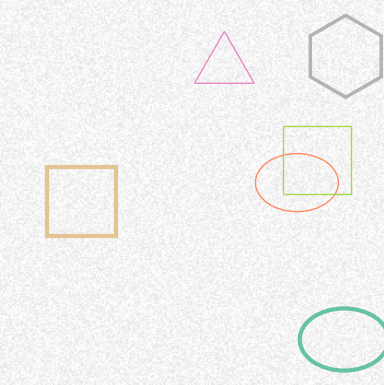[{"shape": "oval", "thickness": 3, "radius": 0.58, "center": [0.894, 0.118]}, {"shape": "oval", "thickness": 1, "radius": 0.54, "center": [0.771, 0.526]}, {"shape": "triangle", "thickness": 1, "radius": 0.45, "center": [0.583, 0.829]}, {"shape": "square", "thickness": 1, "radius": 0.44, "center": [0.823, 0.584]}, {"shape": "square", "thickness": 3, "radius": 0.45, "center": [0.213, 0.477]}, {"shape": "hexagon", "thickness": 2.5, "radius": 0.53, "center": [0.898, 0.854]}]